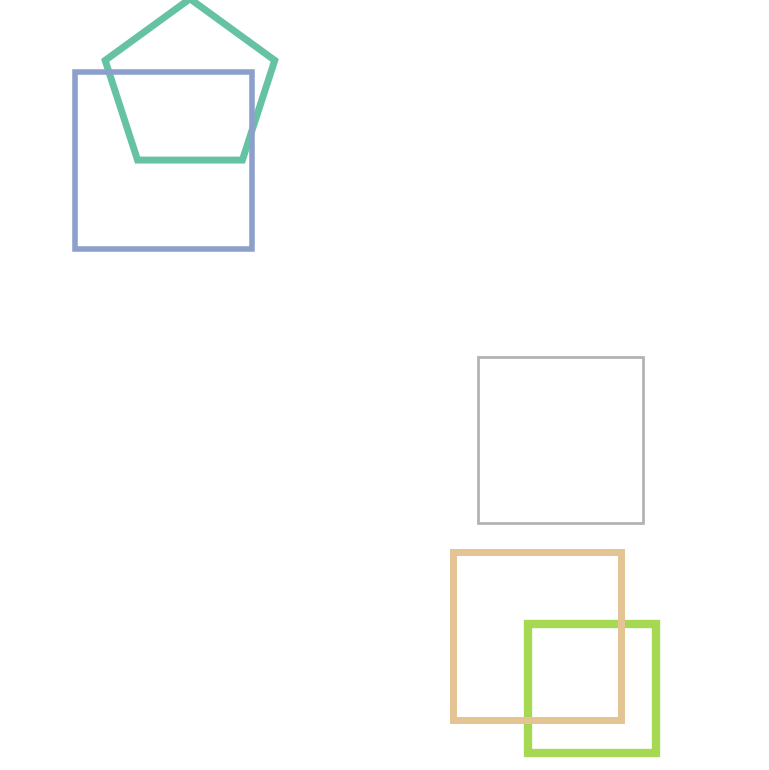[{"shape": "pentagon", "thickness": 2.5, "radius": 0.58, "center": [0.247, 0.886]}, {"shape": "square", "thickness": 2, "radius": 0.58, "center": [0.212, 0.792]}, {"shape": "square", "thickness": 3, "radius": 0.42, "center": [0.769, 0.106]}, {"shape": "square", "thickness": 2.5, "radius": 0.55, "center": [0.698, 0.174]}, {"shape": "square", "thickness": 1, "radius": 0.54, "center": [0.728, 0.428]}]